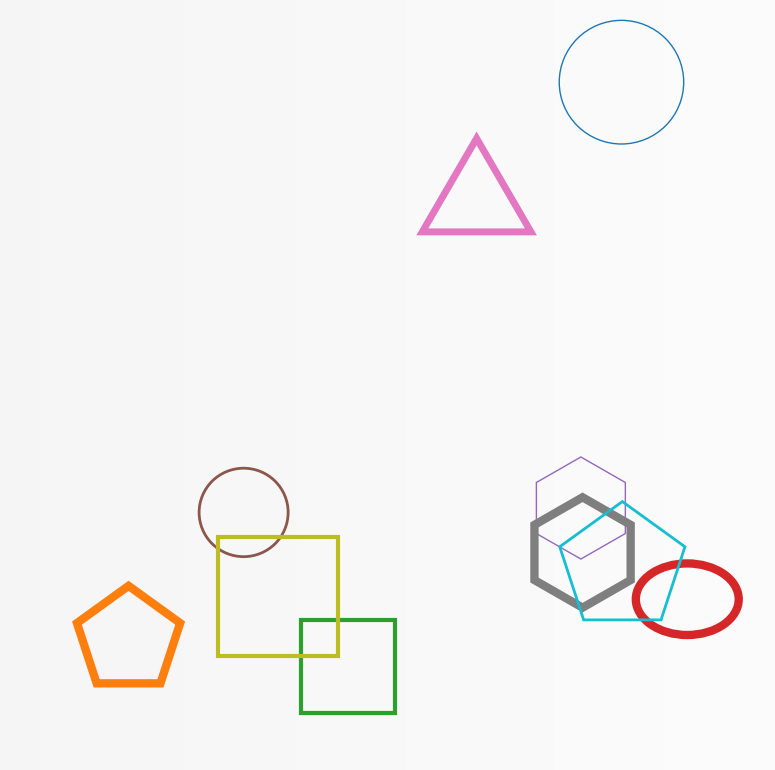[{"shape": "circle", "thickness": 0.5, "radius": 0.4, "center": [0.802, 0.893]}, {"shape": "pentagon", "thickness": 3, "radius": 0.35, "center": [0.166, 0.169]}, {"shape": "square", "thickness": 1.5, "radius": 0.3, "center": [0.449, 0.135]}, {"shape": "oval", "thickness": 3, "radius": 0.33, "center": [0.887, 0.222]}, {"shape": "hexagon", "thickness": 0.5, "radius": 0.33, "center": [0.75, 0.34]}, {"shape": "circle", "thickness": 1, "radius": 0.29, "center": [0.314, 0.334]}, {"shape": "triangle", "thickness": 2.5, "radius": 0.4, "center": [0.615, 0.739]}, {"shape": "hexagon", "thickness": 3, "radius": 0.36, "center": [0.752, 0.283]}, {"shape": "square", "thickness": 1.5, "radius": 0.39, "center": [0.359, 0.226]}, {"shape": "pentagon", "thickness": 1, "radius": 0.42, "center": [0.803, 0.264]}]